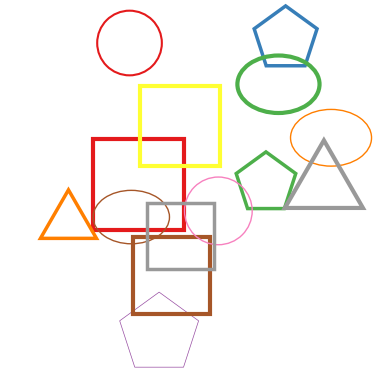[{"shape": "square", "thickness": 3, "radius": 0.59, "center": [0.36, 0.521]}, {"shape": "circle", "thickness": 1.5, "radius": 0.42, "center": [0.336, 0.888]}, {"shape": "pentagon", "thickness": 2.5, "radius": 0.43, "center": [0.742, 0.899]}, {"shape": "pentagon", "thickness": 2.5, "radius": 0.41, "center": [0.691, 0.524]}, {"shape": "oval", "thickness": 3, "radius": 0.53, "center": [0.723, 0.781]}, {"shape": "pentagon", "thickness": 0.5, "radius": 0.54, "center": [0.413, 0.133]}, {"shape": "oval", "thickness": 1, "radius": 0.53, "center": [0.86, 0.642]}, {"shape": "triangle", "thickness": 2.5, "radius": 0.42, "center": [0.178, 0.423]}, {"shape": "square", "thickness": 3, "radius": 0.52, "center": [0.467, 0.672]}, {"shape": "oval", "thickness": 1, "radius": 0.5, "center": [0.341, 0.436]}, {"shape": "square", "thickness": 3, "radius": 0.5, "center": [0.447, 0.286]}, {"shape": "circle", "thickness": 1, "radius": 0.44, "center": [0.567, 0.452]}, {"shape": "square", "thickness": 2.5, "radius": 0.43, "center": [0.469, 0.386]}, {"shape": "triangle", "thickness": 3, "radius": 0.59, "center": [0.841, 0.518]}]